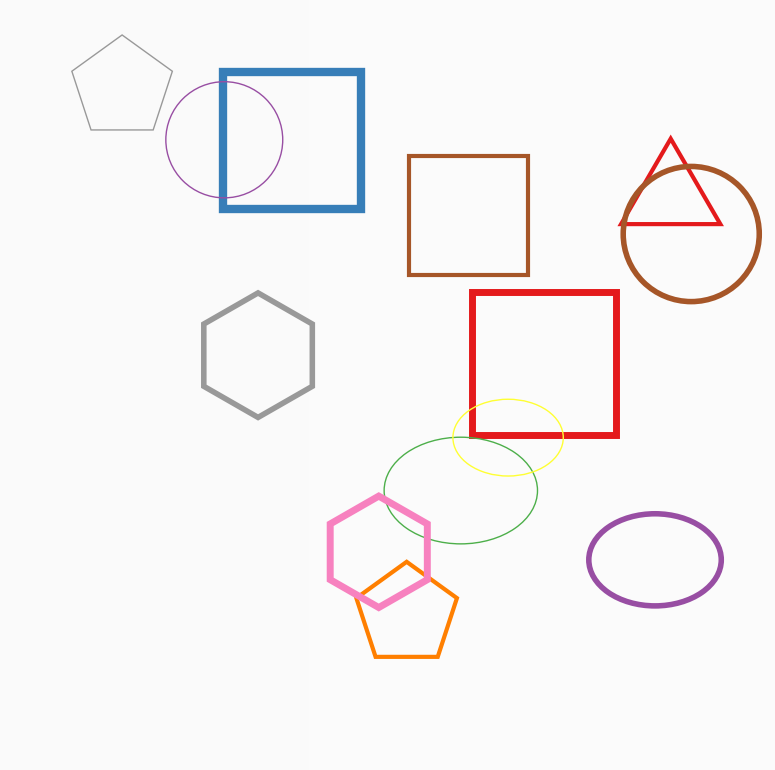[{"shape": "square", "thickness": 2.5, "radius": 0.46, "center": [0.702, 0.528]}, {"shape": "triangle", "thickness": 1.5, "radius": 0.37, "center": [0.865, 0.746]}, {"shape": "square", "thickness": 3, "radius": 0.45, "center": [0.377, 0.817]}, {"shape": "oval", "thickness": 0.5, "radius": 0.49, "center": [0.595, 0.363]}, {"shape": "oval", "thickness": 2, "radius": 0.43, "center": [0.845, 0.273]}, {"shape": "circle", "thickness": 0.5, "radius": 0.38, "center": [0.289, 0.818]}, {"shape": "pentagon", "thickness": 1.5, "radius": 0.34, "center": [0.525, 0.202]}, {"shape": "oval", "thickness": 0.5, "radius": 0.36, "center": [0.656, 0.432]}, {"shape": "square", "thickness": 1.5, "radius": 0.39, "center": [0.604, 0.72]}, {"shape": "circle", "thickness": 2, "radius": 0.44, "center": [0.892, 0.696]}, {"shape": "hexagon", "thickness": 2.5, "radius": 0.36, "center": [0.489, 0.283]}, {"shape": "pentagon", "thickness": 0.5, "radius": 0.34, "center": [0.158, 0.886]}, {"shape": "hexagon", "thickness": 2, "radius": 0.4, "center": [0.333, 0.539]}]